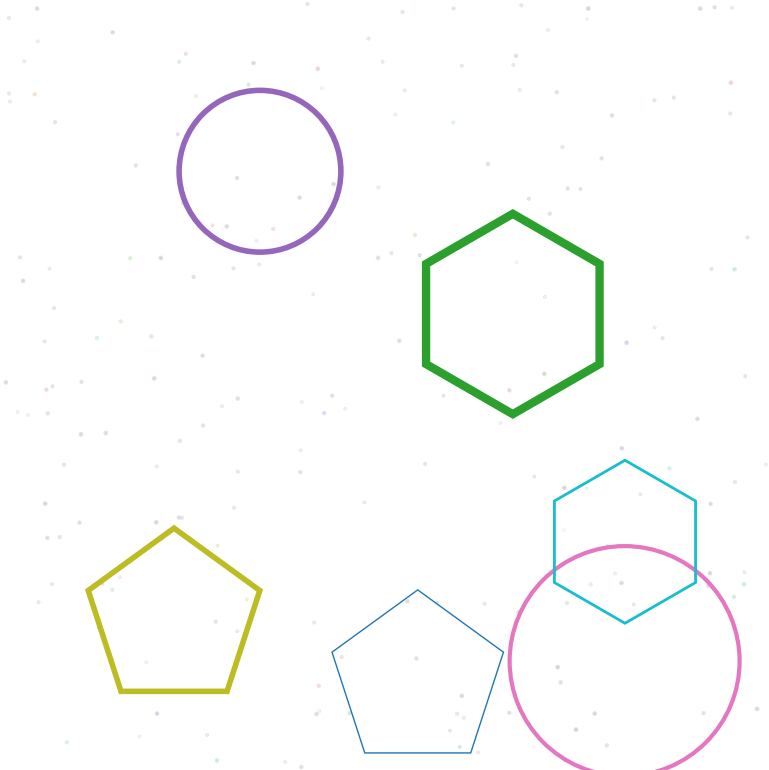[{"shape": "pentagon", "thickness": 0.5, "radius": 0.59, "center": [0.543, 0.117]}, {"shape": "hexagon", "thickness": 3, "radius": 0.65, "center": [0.666, 0.592]}, {"shape": "circle", "thickness": 2, "radius": 0.53, "center": [0.338, 0.778]}, {"shape": "circle", "thickness": 1.5, "radius": 0.75, "center": [0.811, 0.141]}, {"shape": "pentagon", "thickness": 2, "radius": 0.59, "center": [0.226, 0.197]}, {"shape": "hexagon", "thickness": 1, "radius": 0.53, "center": [0.812, 0.296]}]